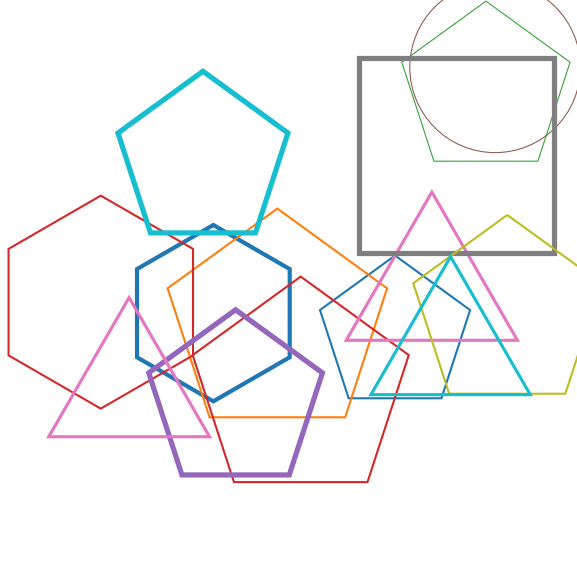[{"shape": "pentagon", "thickness": 1, "radius": 0.68, "center": [0.684, 0.42]}, {"shape": "hexagon", "thickness": 2, "radius": 0.76, "center": [0.369, 0.457]}, {"shape": "pentagon", "thickness": 1, "radius": 1.0, "center": [0.48, 0.438]}, {"shape": "pentagon", "thickness": 0.5, "radius": 0.77, "center": [0.841, 0.844]}, {"shape": "pentagon", "thickness": 1, "radius": 0.98, "center": [0.521, 0.323]}, {"shape": "hexagon", "thickness": 1, "radius": 0.92, "center": [0.175, 0.476]}, {"shape": "pentagon", "thickness": 2.5, "radius": 0.79, "center": [0.408, 0.305]}, {"shape": "circle", "thickness": 0.5, "radius": 0.74, "center": [0.857, 0.883]}, {"shape": "triangle", "thickness": 1.5, "radius": 0.86, "center": [0.748, 0.495]}, {"shape": "triangle", "thickness": 1.5, "radius": 0.8, "center": [0.224, 0.323]}, {"shape": "square", "thickness": 2.5, "radius": 0.84, "center": [0.791, 0.73]}, {"shape": "pentagon", "thickness": 1, "radius": 0.86, "center": [0.878, 0.456]}, {"shape": "pentagon", "thickness": 2.5, "radius": 0.77, "center": [0.351, 0.721]}, {"shape": "triangle", "thickness": 1.5, "radius": 0.8, "center": [0.78, 0.395]}]